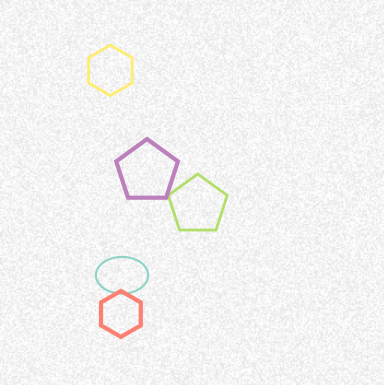[{"shape": "oval", "thickness": 1.5, "radius": 0.34, "center": [0.317, 0.285]}, {"shape": "hexagon", "thickness": 3, "radius": 0.3, "center": [0.314, 0.185]}, {"shape": "pentagon", "thickness": 2, "radius": 0.4, "center": [0.514, 0.468]}, {"shape": "pentagon", "thickness": 3, "radius": 0.42, "center": [0.382, 0.555]}, {"shape": "hexagon", "thickness": 2, "radius": 0.33, "center": [0.287, 0.817]}]